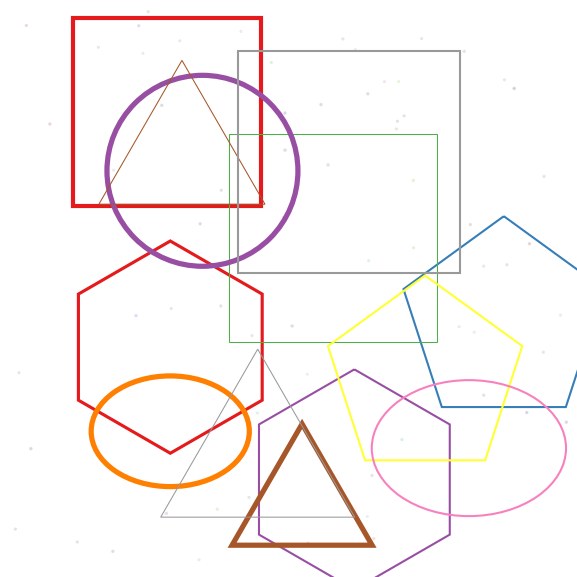[{"shape": "hexagon", "thickness": 1.5, "radius": 0.92, "center": [0.295, 0.398]}, {"shape": "square", "thickness": 2, "radius": 0.81, "center": [0.289, 0.805]}, {"shape": "pentagon", "thickness": 1, "radius": 0.91, "center": [0.872, 0.442]}, {"shape": "square", "thickness": 0.5, "radius": 0.9, "center": [0.576, 0.587]}, {"shape": "hexagon", "thickness": 1, "radius": 0.95, "center": [0.614, 0.169]}, {"shape": "circle", "thickness": 2.5, "radius": 0.83, "center": [0.351, 0.703]}, {"shape": "oval", "thickness": 2.5, "radius": 0.68, "center": [0.295, 0.252]}, {"shape": "pentagon", "thickness": 1, "radius": 0.88, "center": [0.736, 0.345]}, {"shape": "triangle", "thickness": 0.5, "radius": 0.83, "center": [0.315, 0.728]}, {"shape": "triangle", "thickness": 2.5, "radius": 0.7, "center": [0.523, 0.125]}, {"shape": "oval", "thickness": 1, "radius": 0.84, "center": [0.812, 0.223]}, {"shape": "triangle", "thickness": 0.5, "radius": 0.97, "center": [0.446, 0.201]}, {"shape": "square", "thickness": 1, "radius": 0.96, "center": [0.604, 0.718]}]